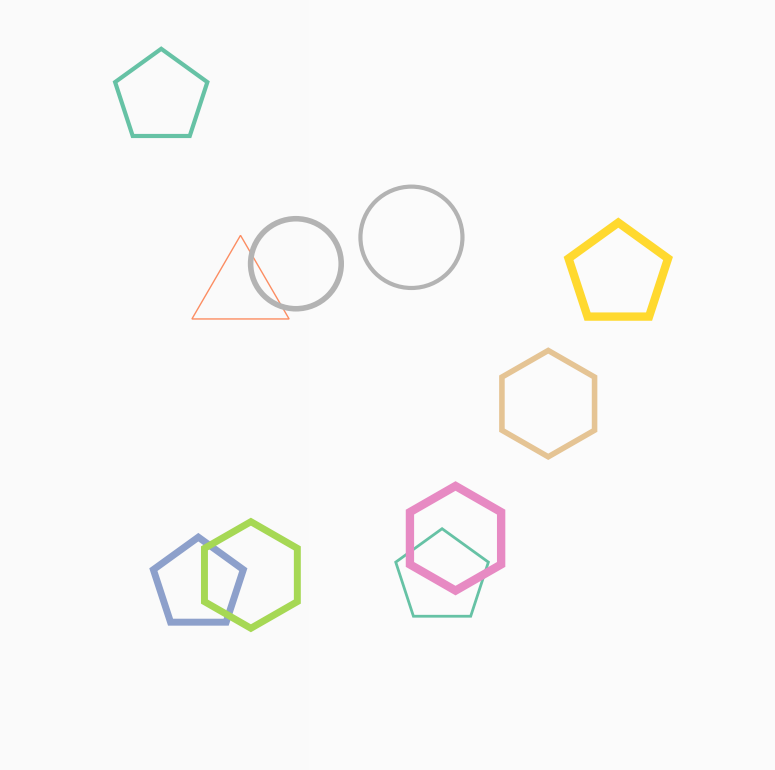[{"shape": "pentagon", "thickness": 1, "radius": 0.31, "center": [0.57, 0.251]}, {"shape": "pentagon", "thickness": 1.5, "radius": 0.31, "center": [0.208, 0.874]}, {"shape": "triangle", "thickness": 0.5, "radius": 0.36, "center": [0.31, 0.622]}, {"shape": "pentagon", "thickness": 2.5, "radius": 0.31, "center": [0.256, 0.241]}, {"shape": "hexagon", "thickness": 3, "radius": 0.34, "center": [0.588, 0.301]}, {"shape": "hexagon", "thickness": 2.5, "radius": 0.35, "center": [0.324, 0.253]}, {"shape": "pentagon", "thickness": 3, "radius": 0.34, "center": [0.798, 0.643]}, {"shape": "hexagon", "thickness": 2, "radius": 0.35, "center": [0.707, 0.476]}, {"shape": "circle", "thickness": 1.5, "radius": 0.33, "center": [0.531, 0.692]}, {"shape": "circle", "thickness": 2, "radius": 0.29, "center": [0.382, 0.657]}]